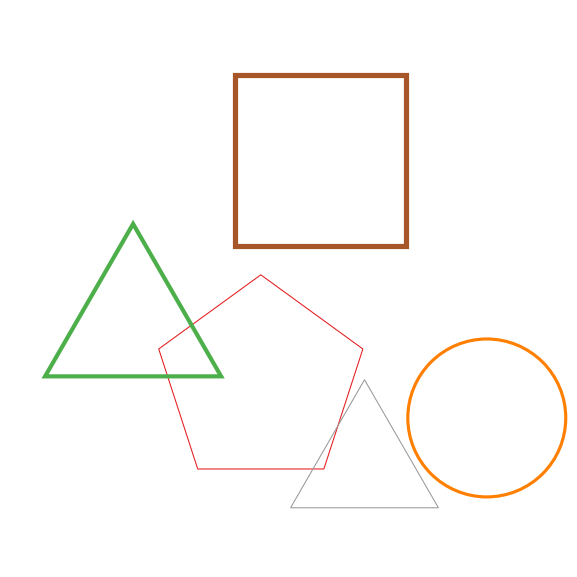[{"shape": "pentagon", "thickness": 0.5, "radius": 0.93, "center": [0.452, 0.337]}, {"shape": "triangle", "thickness": 2, "radius": 0.88, "center": [0.23, 0.435]}, {"shape": "circle", "thickness": 1.5, "radius": 0.68, "center": [0.843, 0.275]}, {"shape": "square", "thickness": 2.5, "radius": 0.74, "center": [0.555, 0.722]}, {"shape": "triangle", "thickness": 0.5, "radius": 0.74, "center": [0.631, 0.194]}]